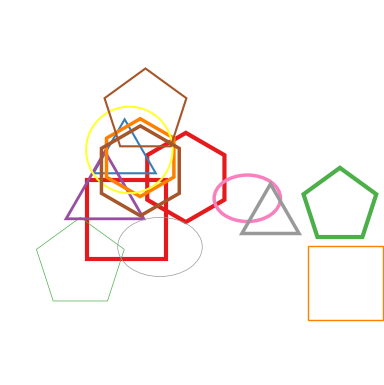[{"shape": "square", "thickness": 3, "radius": 0.51, "center": [0.328, 0.43]}, {"shape": "hexagon", "thickness": 3, "radius": 0.58, "center": [0.483, 0.539]}, {"shape": "triangle", "thickness": 1.5, "radius": 0.47, "center": [0.324, 0.597]}, {"shape": "pentagon", "thickness": 3, "radius": 0.5, "center": [0.883, 0.465]}, {"shape": "pentagon", "thickness": 0.5, "radius": 0.6, "center": [0.209, 0.315]}, {"shape": "triangle", "thickness": 2, "radius": 0.58, "center": [0.273, 0.49]}, {"shape": "square", "thickness": 1, "radius": 0.49, "center": [0.898, 0.265]}, {"shape": "hexagon", "thickness": 2.5, "radius": 0.51, "center": [0.364, 0.591]}, {"shape": "circle", "thickness": 1.5, "radius": 0.56, "center": [0.336, 0.611]}, {"shape": "pentagon", "thickness": 1.5, "radius": 0.56, "center": [0.378, 0.71]}, {"shape": "hexagon", "thickness": 2.5, "radius": 0.58, "center": [0.365, 0.556]}, {"shape": "oval", "thickness": 2.5, "radius": 0.43, "center": [0.642, 0.485]}, {"shape": "triangle", "thickness": 2.5, "radius": 0.43, "center": [0.703, 0.436]}, {"shape": "oval", "thickness": 0.5, "radius": 0.55, "center": [0.416, 0.359]}]